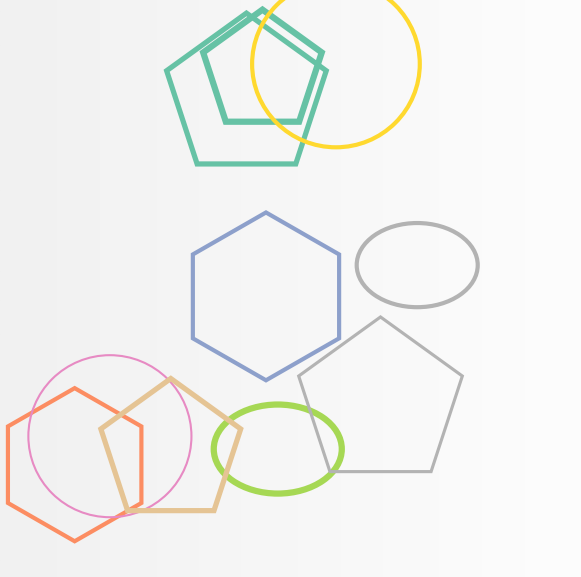[{"shape": "pentagon", "thickness": 2.5, "radius": 0.72, "center": [0.424, 0.832]}, {"shape": "pentagon", "thickness": 3, "radius": 0.54, "center": [0.452, 0.875]}, {"shape": "hexagon", "thickness": 2, "radius": 0.66, "center": [0.128, 0.194]}, {"shape": "hexagon", "thickness": 2, "radius": 0.73, "center": [0.458, 0.486]}, {"shape": "circle", "thickness": 1, "radius": 0.7, "center": [0.189, 0.244]}, {"shape": "oval", "thickness": 3, "radius": 0.55, "center": [0.478, 0.222]}, {"shape": "circle", "thickness": 2, "radius": 0.72, "center": [0.578, 0.888]}, {"shape": "pentagon", "thickness": 2.5, "radius": 0.63, "center": [0.294, 0.217]}, {"shape": "pentagon", "thickness": 1.5, "radius": 0.74, "center": [0.655, 0.302]}, {"shape": "oval", "thickness": 2, "radius": 0.52, "center": [0.718, 0.54]}]